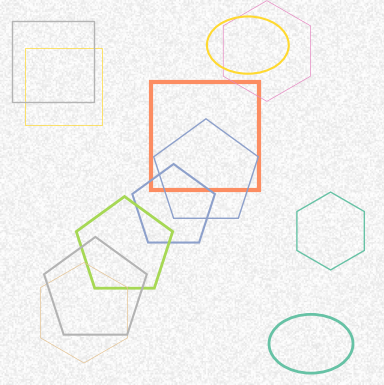[{"shape": "oval", "thickness": 2, "radius": 0.55, "center": [0.808, 0.107]}, {"shape": "hexagon", "thickness": 1, "radius": 0.51, "center": [0.859, 0.4]}, {"shape": "square", "thickness": 3, "radius": 0.7, "center": [0.532, 0.647]}, {"shape": "pentagon", "thickness": 1, "radius": 0.71, "center": [0.535, 0.549]}, {"shape": "pentagon", "thickness": 1.5, "radius": 0.56, "center": [0.451, 0.461]}, {"shape": "hexagon", "thickness": 0.5, "radius": 0.65, "center": [0.693, 0.868]}, {"shape": "pentagon", "thickness": 2, "radius": 0.66, "center": [0.323, 0.358]}, {"shape": "square", "thickness": 0.5, "radius": 0.5, "center": [0.164, 0.776]}, {"shape": "oval", "thickness": 1.5, "radius": 0.53, "center": [0.644, 0.883]}, {"shape": "hexagon", "thickness": 0.5, "radius": 0.65, "center": [0.218, 0.188]}, {"shape": "square", "thickness": 1, "radius": 0.53, "center": [0.138, 0.841]}, {"shape": "pentagon", "thickness": 1.5, "radius": 0.7, "center": [0.248, 0.244]}]